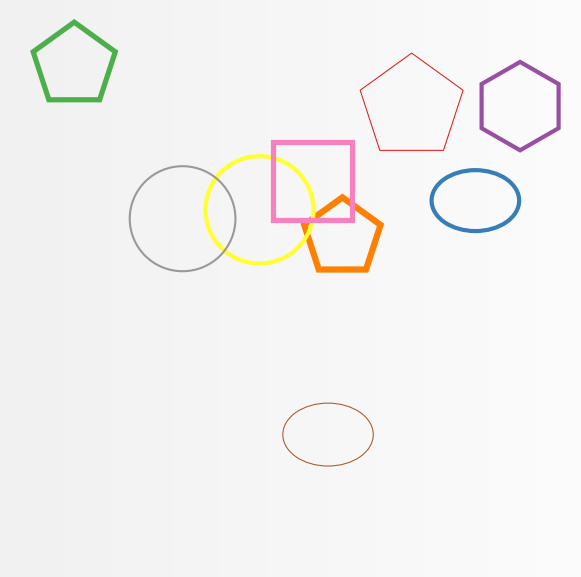[{"shape": "pentagon", "thickness": 0.5, "radius": 0.47, "center": [0.708, 0.814]}, {"shape": "oval", "thickness": 2, "radius": 0.38, "center": [0.818, 0.652]}, {"shape": "pentagon", "thickness": 2.5, "radius": 0.37, "center": [0.128, 0.886]}, {"shape": "hexagon", "thickness": 2, "radius": 0.38, "center": [0.895, 0.815]}, {"shape": "pentagon", "thickness": 3, "radius": 0.35, "center": [0.589, 0.588]}, {"shape": "circle", "thickness": 2, "radius": 0.46, "center": [0.447, 0.636]}, {"shape": "oval", "thickness": 0.5, "radius": 0.39, "center": [0.564, 0.247]}, {"shape": "square", "thickness": 2.5, "radius": 0.34, "center": [0.537, 0.686]}, {"shape": "circle", "thickness": 1, "radius": 0.45, "center": [0.314, 0.62]}]